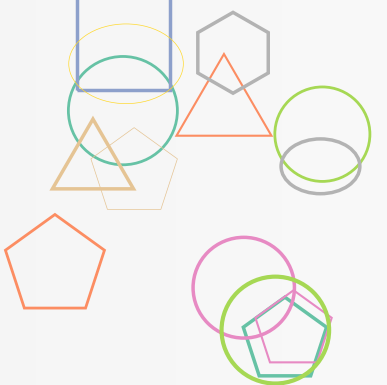[{"shape": "pentagon", "thickness": 2.5, "radius": 0.56, "center": [0.735, 0.115]}, {"shape": "circle", "thickness": 2, "radius": 0.7, "center": [0.317, 0.713]}, {"shape": "pentagon", "thickness": 2, "radius": 0.67, "center": [0.142, 0.309]}, {"shape": "triangle", "thickness": 1.5, "radius": 0.71, "center": [0.578, 0.718]}, {"shape": "square", "thickness": 2.5, "radius": 0.6, "center": [0.319, 0.887]}, {"shape": "pentagon", "thickness": 1.5, "radius": 0.52, "center": [0.758, 0.143]}, {"shape": "circle", "thickness": 2.5, "radius": 0.65, "center": [0.629, 0.253]}, {"shape": "circle", "thickness": 3, "radius": 0.69, "center": [0.711, 0.143]}, {"shape": "circle", "thickness": 2, "radius": 0.61, "center": [0.832, 0.651]}, {"shape": "oval", "thickness": 0.5, "radius": 0.74, "center": [0.325, 0.834]}, {"shape": "pentagon", "thickness": 0.5, "radius": 0.59, "center": [0.346, 0.551]}, {"shape": "triangle", "thickness": 2.5, "radius": 0.6, "center": [0.24, 0.57]}, {"shape": "oval", "thickness": 2.5, "radius": 0.51, "center": [0.827, 0.568]}, {"shape": "hexagon", "thickness": 2.5, "radius": 0.52, "center": [0.601, 0.863]}]